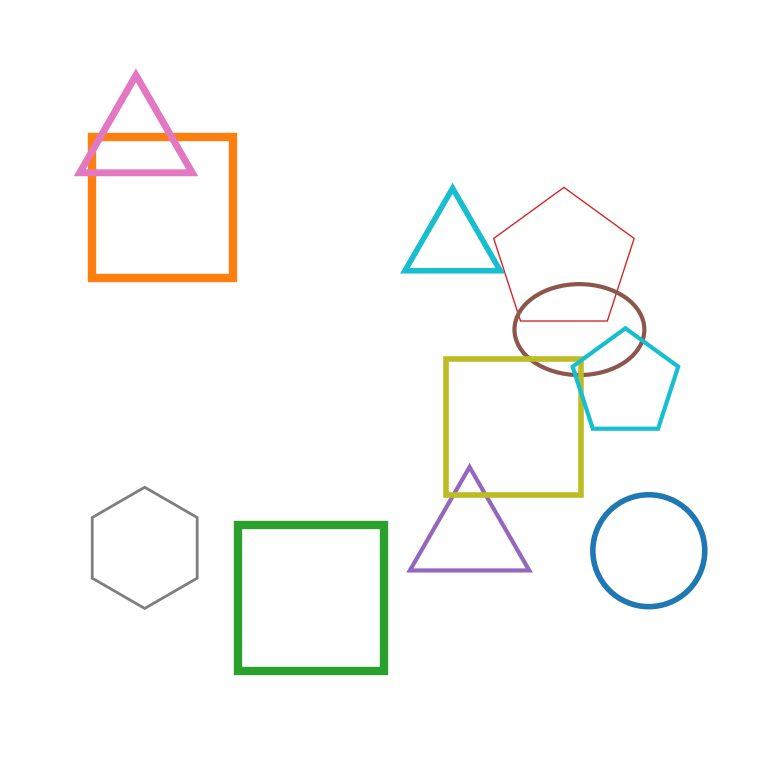[{"shape": "circle", "thickness": 2, "radius": 0.36, "center": [0.843, 0.285]}, {"shape": "square", "thickness": 3, "radius": 0.46, "center": [0.211, 0.73]}, {"shape": "square", "thickness": 3, "radius": 0.47, "center": [0.404, 0.224]}, {"shape": "pentagon", "thickness": 0.5, "radius": 0.48, "center": [0.732, 0.661]}, {"shape": "triangle", "thickness": 1.5, "radius": 0.45, "center": [0.61, 0.304]}, {"shape": "oval", "thickness": 1.5, "radius": 0.42, "center": [0.752, 0.572]}, {"shape": "triangle", "thickness": 2.5, "radius": 0.42, "center": [0.177, 0.818]}, {"shape": "hexagon", "thickness": 1, "radius": 0.39, "center": [0.188, 0.289]}, {"shape": "square", "thickness": 2, "radius": 0.44, "center": [0.667, 0.445]}, {"shape": "pentagon", "thickness": 1.5, "radius": 0.36, "center": [0.812, 0.502]}, {"shape": "triangle", "thickness": 2, "radius": 0.36, "center": [0.588, 0.684]}]